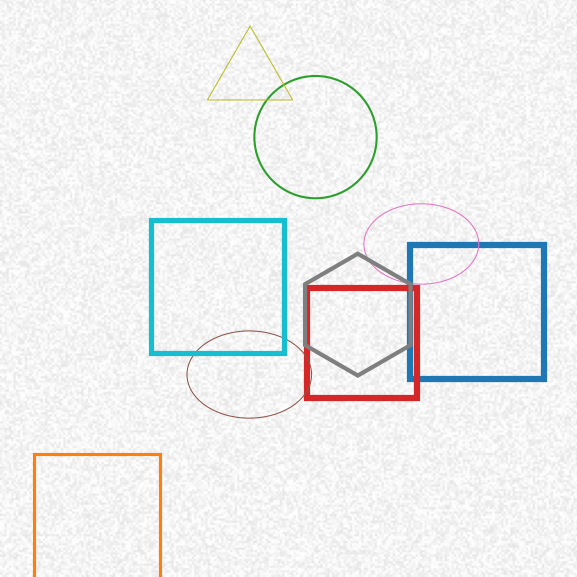[{"shape": "square", "thickness": 3, "radius": 0.58, "center": [0.826, 0.459]}, {"shape": "square", "thickness": 1.5, "radius": 0.55, "center": [0.168, 0.104]}, {"shape": "circle", "thickness": 1, "radius": 0.53, "center": [0.546, 0.762]}, {"shape": "square", "thickness": 3, "radius": 0.48, "center": [0.627, 0.405]}, {"shape": "oval", "thickness": 0.5, "radius": 0.54, "center": [0.432, 0.351]}, {"shape": "oval", "thickness": 0.5, "radius": 0.5, "center": [0.73, 0.577]}, {"shape": "hexagon", "thickness": 2, "radius": 0.53, "center": [0.62, 0.454]}, {"shape": "triangle", "thickness": 0.5, "radius": 0.43, "center": [0.433, 0.869]}, {"shape": "square", "thickness": 2.5, "radius": 0.58, "center": [0.377, 0.503]}]